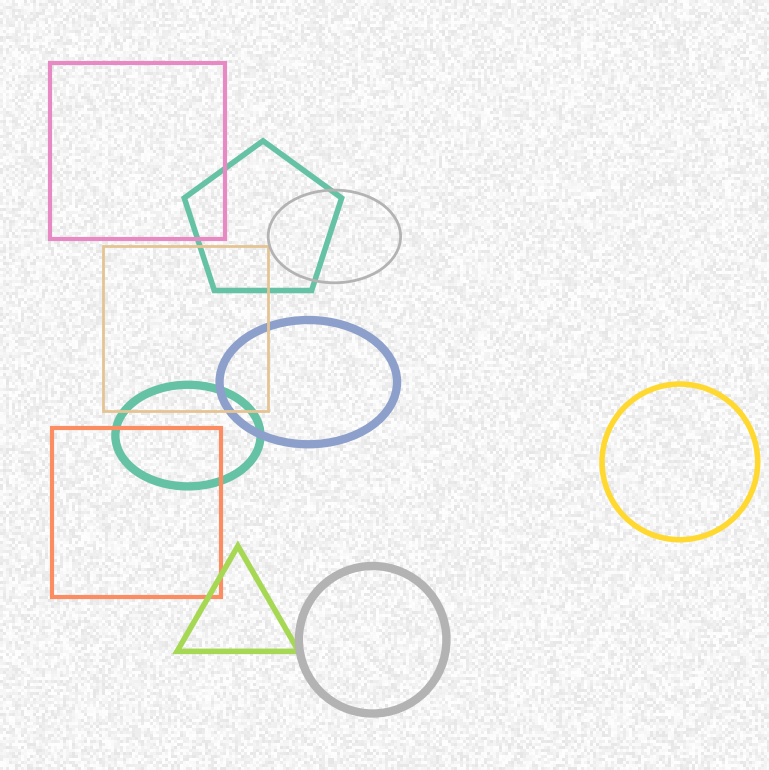[{"shape": "oval", "thickness": 3, "radius": 0.47, "center": [0.244, 0.434]}, {"shape": "pentagon", "thickness": 2, "radius": 0.54, "center": [0.342, 0.71]}, {"shape": "square", "thickness": 1.5, "radius": 0.55, "center": [0.177, 0.335]}, {"shape": "oval", "thickness": 3, "radius": 0.58, "center": [0.4, 0.504]}, {"shape": "square", "thickness": 1.5, "radius": 0.57, "center": [0.179, 0.804]}, {"shape": "triangle", "thickness": 2, "radius": 0.46, "center": [0.309, 0.2]}, {"shape": "circle", "thickness": 2, "radius": 0.51, "center": [0.883, 0.4]}, {"shape": "square", "thickness": 1, "radius": 0.54, "center": [0.241, 0.574]}, {"shape": "oval", "thickness": 1, "radius": 0.43, "center": [0.434, 0.693]}, {"shape": "circle", "thickness": 3, "radius": 0.48, "center": [0.484, 0.169]}]